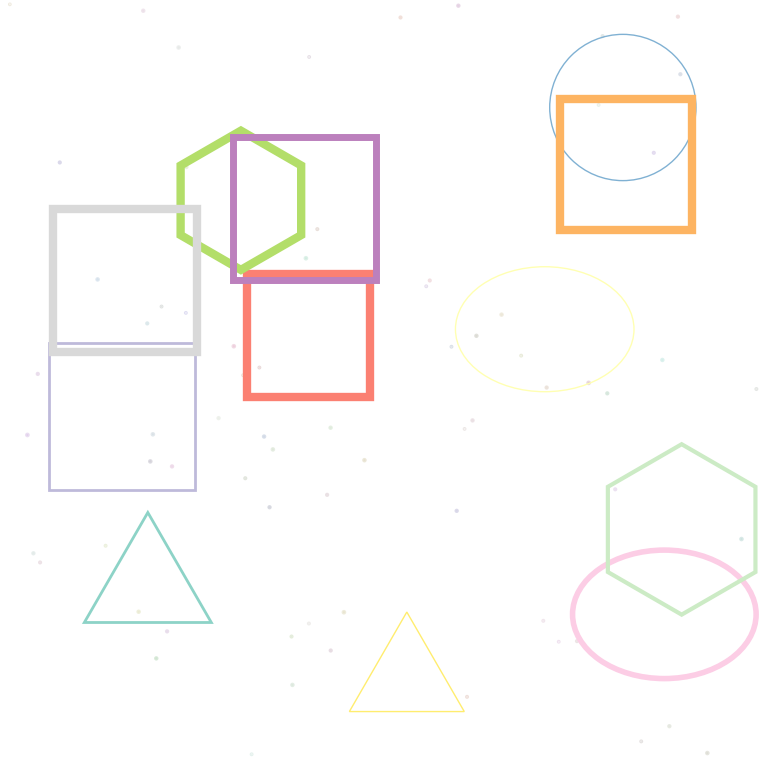[{"shape": "triangle", "thickness": 1, "radius": 0.48, "center": [0.192, 0.239]}, {"shape": "oval", "thickness": 0.5, "radius": 0.58, "center": [0.707, 0.572]}, {"shape": "square", "thickness": 1, "radius": 0.48, "center": [0.158, 0.459]}, {"shape": "square", "thickness": 3, "radius": 0.4, "center": [0.401, 0.564]}, {"shape": "circle", "thickness": 0.5, "radius": 0.47, "center": [0.809, 0.86]}, {"shape": "square", "thickness": 3, "radius": 0.43, "center": [0.813, 0.786]}, {"shape": "hexagon", "thickness": 3, "radius": 0.45, "center": [0.313, 0.74]}, {"shape": "oval", "thickness": 2, "radius": 0.6, "center": [0.863, 0.202]}, {"shape": "square", "thickness": 3, "radius": 0.47, "center": [0.162, 0.636]}, {"shape": "square", "thickness": 2.5, "radius": 0.46, "center": [0.395, 0.729]}, {"shape": "hexagon", "thickness": 1.5, "radius": 0.55, "center": [0.885, 0.312]}, {"shape": "triangle", "thickness": 0.5, "radius": 0.43, "center": [0.528, 0.119]}]